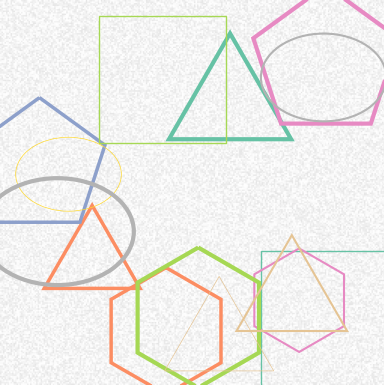[{"shape": "square", "thickness": 1, "radius": 0.93, "center": [0.865, 0.162]}, {"shape": "triangle", "thickness": 3, "radius": 0.92, "center": [0.598, 0.73]}, {"shape": "hexagon", "thickness": 2.5, "radius": 0.82, "center": [0.431, 0.14]}, {"shape": "triangle", "thickness": 2.5, "radius": 0.72, "center": [0.239, 0.323]}, {"shape": "pentagon", "thickness": 2.5, "radius": 0.89, "center": [0.102, 0.568]}, {"shape": "pentagon", "thickness": 3, "radius": 0.99, "center": [0.847, 0.839]}, {"shape": "hexagon", "thickness": 1.5, "radius": 0.67, "center": [0.777, 0.22]}, {"shape": "hexagon", "thickness": 3, "radius": 0.91, "center": [0.515, 0.175]}, {"shape": "square", "thickness": 1, "radius": 0.82, "center": [0.423, 0.793]}, {"shape": "oval", "thickness": 0.5, "radius": 0.69, "center": [0.178, 0.547]}, {"shape": "triangle", "thickness": 1.5, "radius": 0.83, "center": [0.758, 0.223]}, {"shape": "triangle", "thickness": 0.5, "radius": 0.82, "center": [0.569, 0.118]}, {"shape": "oval", "thickness": 3, "radius": 0.99, "center": [0.149, 0.398]}, {"shape": "oval", "thickness": 1.5, "radius": 0.81, "center": [0.841, 0.799]}]